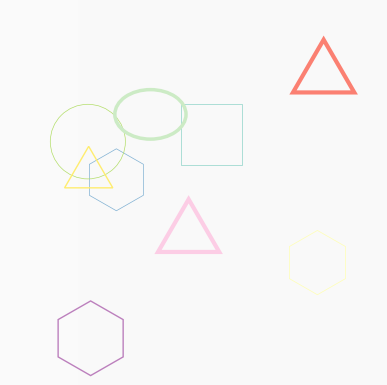[{"shape": "square", "thickness": 0.5, "radius": 0.39, "center": [0.545, 0.65]}, {"shape": "hexagon", "thickness": 0.5, "radius": 0.42, "center": [0.819, 0.318]}, {"shape": "triangle", "thickness": 3, "radius": 0.46, "center": [0.835, 0.806]}, {"shape": "hexagon", "thickness": 0.5, "radius": 0.4, "center": [0.3, 0.533]}, {"shape": "circle", "thickness": 0.5, "radius": 0.48, "center": [0.227, 0.632]}, {"shape": "triangle", "thickness": 3, "radius": 0.46, "center": [0.487, 0.391]}, {"shape": "hexagon", "thickness": 1, "radius": 0.48, "center": [0.234, 0.121]}, {"shape": "oval", "thickness": 2.5, "radius": 0.46, "center": [0.388, 0.703]}, {"shape": "triangle", "thickness": 1, "radius": 0.36, "center": [0.229, 0.548]}]